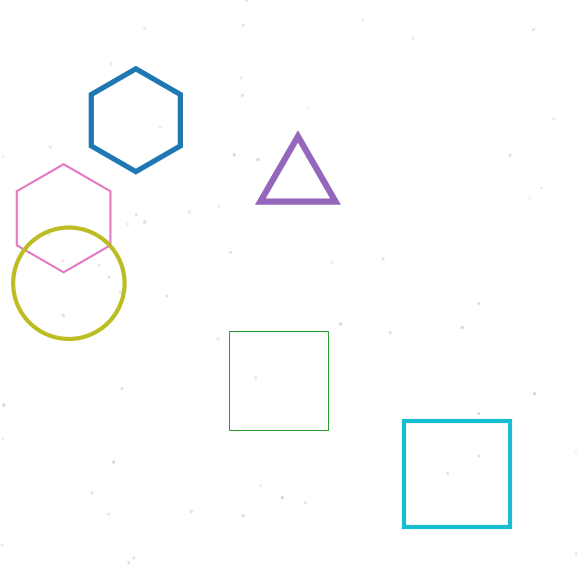[{"shape": "hexagon", "thickness": 2.5, "radius": 0.45, "center": [0.235, 0.791]}, {"shape": "square", "thickness": 0.5, "radius": 0.43, "center": [0.482, 0.341]}, {"shape": "triangle", "thickness": 3, "radius": 0.38, "center": [0.516, 0.688]}, {"shape": "hexagon", "thickness": 1, "radius": 0.47, "center": [0.11, 0.621]}, {"shape": "circle", "thickness": 2, "radius": 0.48, "center": [0.119, 0.509]}, {"shape": "square", "thickness": 2, "radius": 0.46, "center": [0.791, 0.178]}]